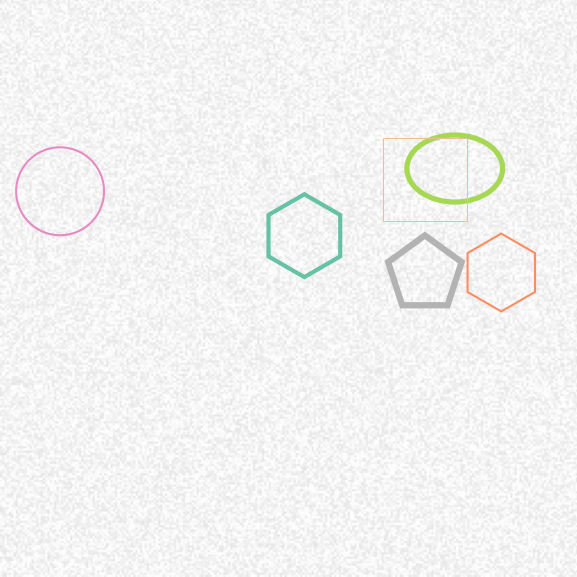[{"shape": "hexagon", "thickness": 2, "radius": 0.36, "center": [0.527, 0.591]}, {"shape": "hexagon", "thickness": 1, "radius": 0.34, "center": [0.868, 0.527]}, {"shape": "circle", "thickness": 1, "radius": 0.38, "center": [0.104, 0.668]}, {"shape": "oval", "thickness": 2.5, "radius": 0.41, "center": [0.787, 0.707]}, {"shape": "square", "thickness": 0.5, "radius": 0.36, "center": [0.736, 0.689]}, {"shape": "pentagon", "thickness": 3, "radius": 0.33, "center": [0.736, 0.525]}]